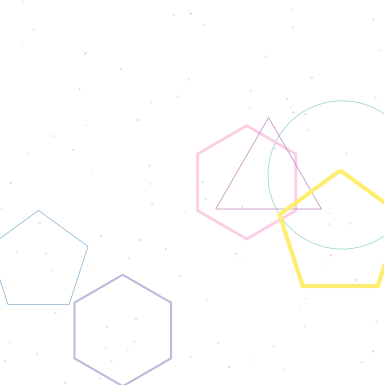[{"shape": "circle", "thickness": 0.5, "radius": 0.96, "center": [0.889, 0.546]}, {"shape": "hexagon", "thickness": 1.5, "radius": 0.72, "center": [0.319, 0.142]}, {"shape": "pentagon", "thickness": 0.5, "radius": 0.68, "center": [0.1, 0.318]}, {"shape": "hexagon", "thickness": 2, "radius": 0.74, "center": [0.641, 0.526]}, {"shape": "triangle", "thickness": 0.5, "radius": 0.79, "center": [0.698, 0.536]}, {"shape": "pentagon", "thickness": 3, "radius": 0.83, "center": [0.884, 0.391]}]